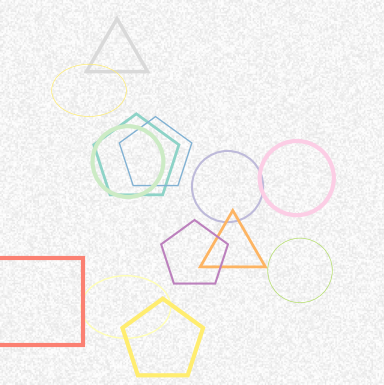[{"shape": "pentagon", "thickness": 2, "radius": 0.58, "center": [0.354, 0.588]}, {"shape": "oval", "thickness": 1, "radius": 0.58, "center": [0.327, 0.203]}, {"shape": "circle", "thickness": 1.5, "radius": 0.46, "center": [0.591, 0.515]}, {"shape": "square", "thickness": 3, "radius": 0.57, "center": [0.102, 0.217]}, {"shape": "pentagon", "thickness": 1, "radius": 0.5, "center": [0.404, 0.598]}, {"shape": "triangle", "thickness": 2, "radius": 0.49, "center": [0.605, 0.356]}, {"shape": "circle", "thickness": 0.5, "radius": 0.42, "center": [0.779, 0.298]}, {"shape": "circle", "thickness": 3, "radius": 0.48, "center": [0.771, 0.537]}, {"shape": "triangle", "thickness": 2.5, "radius": 0.46, "center": [0.304, 0.86]}, {"shape": "pentagon", "thickness": 1.5, "radius": 0.46, "center": [0.505, 0.337]}, {"shape": "circle", "thickness": 3, "radius": 0.46, "center": [0.332, 0.58]}, {"shape": "oval", "thickness": 0.5, "radius": 0.49, "center": [0.231, 0.765]}, {"shape": "pentagon", "thickness": 3, "radius": 0.55, "center": [0.423, 0.114]}]